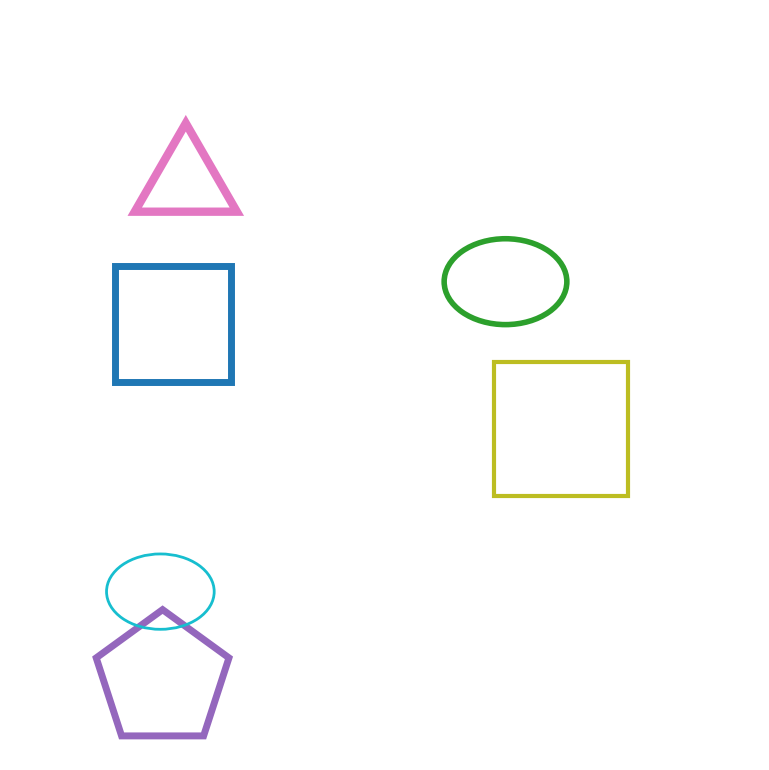[{"shape": "square", "thickness": 2.5, "radius": 0.38, "center": [0.224, 0.579]}, {"shape": "oval", "thickness": 2, "radius": 0.4, "center": [0.656, 0.634]}, {"shape": "pentagon", "thickness": 2.5, "radius": 0.45, "center": [0.211, 0.118]}, {"shape": "triangle", "thickness": 3, "radius": 0.38, "center": [0.241, 0.763]}, {"shape": "square", "thickness": 1.5, "radius": 0.43, "center": [0.728, 0.443]}, {"shape": "oval", "thickness": 1, "radius": 0.35, "center": [0.208, 0.232]}]